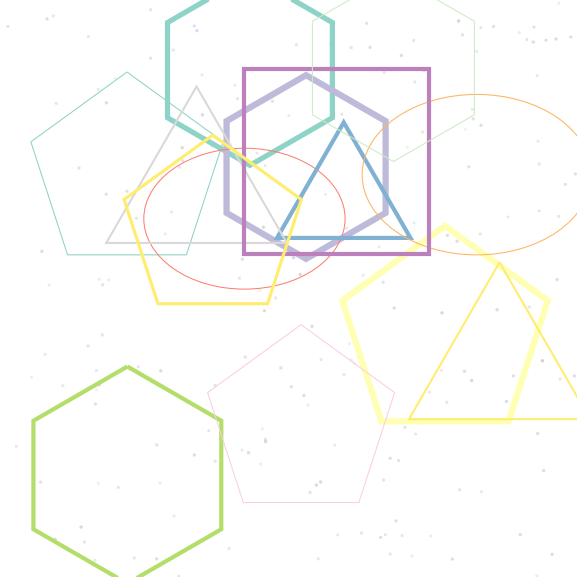[{"shape": "pentagon", "thickness": 0.5, "radius": 0.88, "center": [0.22, 0.699]}, {"shape": "hexagon", "thickness": 2.5, "radius": 0.82, "center": [0.433, 0.878]}, {"shape": "pentagon", "thickness": 3, "radius": 0.94, "center": [0.771, 0.421]}, {"shape": "hexagon", "thickness": 3, "radius": 0.79, "center": [0.53, 0.71]}, {"shape": "oval", "thickness": 0.5, "radius": 0.87, "center": [0.423, 0.62]}, {"shape": "triangle", "thickness": 2, "radius": 0.67, "center": [0.595, 0.654]}, {"shape": "oval", "thickness": 0.5, "radius": 0.99, "center": [0.826, 0.697]}, {"shape": "hexagon", "thickness": 2, "radius": 0.94, "center": [0.221, 0.177]}, {"shape": "pentagon", "thickness": 0.5, "radius": 0.85, "center": [0.521, 0.267]}, {"shape": "triangle", "thickness": 1, "radius": 0.9, "center": [0.34, 0.669]}, {"shape": "square", "thickness": 2, "radius": 0.8, "center": [0.582, 0.72]}, {"shape": "hexagon", "thickness": 0.5, "radius": 0.81, "center": [0.681, 0.881]}, {"shape": "triangle", "thickness": 1, "radius": 0.91, "center": [0.865, 0.364]}, {"shape": "pentagon", "thickness": 1.5, "radius": 0.81, "center": [0.368, 0.604]}]